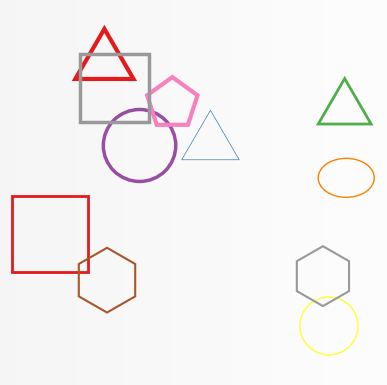[{"shape": "triangle", "thickness": 3, "radius": 0.43, "center": [0.269, 0.838]}, {"shape": "square", "thickness": 2, "radius": 0.49, "center": [0.129, 0.392]}, {"shape": "triangle", "thickness": 0.5, "radius": 0.43, "center": [0.543, 0.628]}, {"shape": "triangle", "thickness": 2, "radius": 0.39, "center": [0.889, 0.717]}, {"shape": "circle", "thickness": 2.5, "radius": 0.47, "center": [0.36, 0.622]}, {"shape": "oval", "thickness": 1, "radius": 0.36, "center": [0.893, 0.538]}, {"shape": "circle", "thickness": 1, "radius": 0.37, "center": [0.849, 0.153]}, {"shape": "hexagon", "thickness": 1.5, "radius": 0.42, "center": [0.276, 0.272]}, {"shape": "pentagon", "thickness": 3, "radius": 0.34, "center": [0.445, 0.731]}, {"shape": "square", "thickness": 2.5, "radius": 0.44, "center": [0.295, 0.772]}, {"shape": "hexagon", "thickness": 1.5, "radius": 0.39, "center": [0.833, 0.283]}]